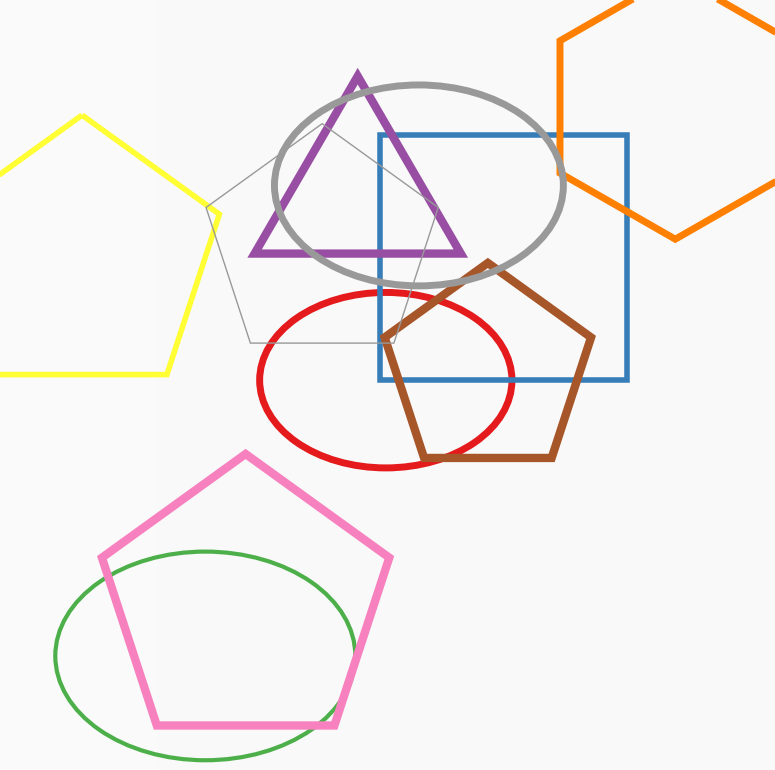[{"shape": "oval", "thickness": 2.5, "radius": 0.81, "center": [0.498, 0.506]}, {"shape": "square", "thickness": 2, "radius": 0.8, "center": [0.65, 0.665]}, {"shape": "oval", "thickness": 1.5, "radius": 0.97, "center": [0.265, 0.148]}, {"shape": "triangle", "thickness": 3, "radius": 0.77, "center": [0.462, 0.747]}, {"shape": "hexagon", "thickness": 2.5, "radius": 0.86, "center": [0.871, 0.861]}, {"shape": "pentagon", "thickness": 2, "radius": 0.93, "center": [0.106, 0.664]}, {"shape": "pentagon", "thickness": 3, "radius": 0.7, "center": [0.63, 0.519]}, {"shape": "pentagon", "thickness": 3, "radius": 0.97, "center": [0.317, 0.216]}, {"shape": "pentagon", "thickness": 0.5, "radius": 0.79, "center": [0.416, 0.682]}, {"shape": "oval", "thickness": 2.5, "radius": 0.93, "center": [0.541, 0.759]}]